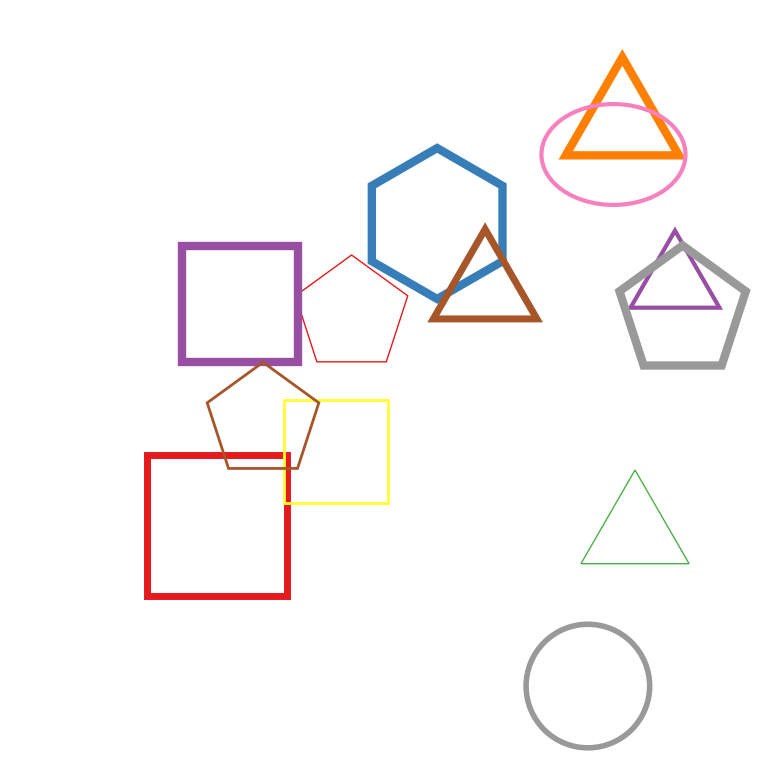[{"shape": "square", "thickness": 2.5, "radius": 0.46, "center": [0.282, 0.317]}, {"shape": "pentagon", "thickness": 0.5, "radius": 0.38, "center": [0.457, 0.592]}, {"shape": "hexagon", "thickness": 3, "radius": 0.49, "center": [0.568, 0.71]}, {"shape": "triangle", "thickness": 0.5, "radius": 0.41, "center": [0.825, 0.308]}, {"shape": "square", "thickness": 3, "radius": 0.38, "center": [0.312, 0.605]}, {"shape": "triangle", "thickness": 1.5, "radius": 0.33, "center": [0.877, 0.634]}, {"shape": "triangle", "thickness": 3, "radius": 0.42, "center": [0.808, 0.841]}, {"shape": "square", "thickness": 1, "radius": 0.34, "center": [0.436, 0.414]}, {"shape": "pentagon", "thickness": 1, "radius": 0.38, "center": [0.342, 0.453]}, {"shape": "triangle", "thickness": 2.5, "radius": 0.39, "center": [0.63, 0.625]}, {"shape": "oval", "thickness": 1.5, "radius": 0.47, "center": [0.797, 0.799]}, {"shape": "circle", "thickness": 2, "radius": 0.4, "center": [0.763, 0.109]}, {"shape": "pentagon", "thickness": 3, "radius": 0.43, "center": [0.887, 0.595]}]